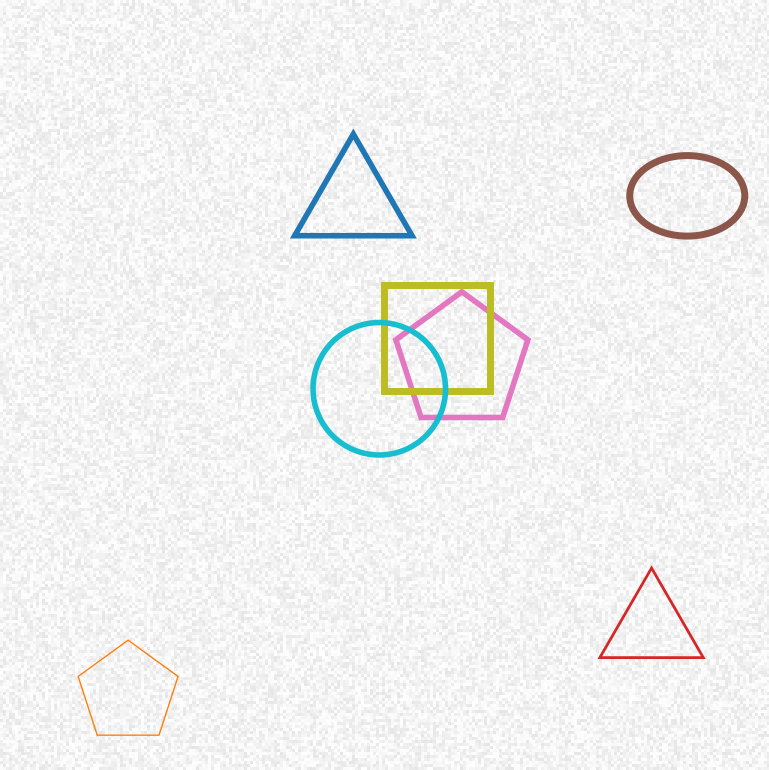[{"shape": "triangle", "thickness": 2, "radius": 0.44, "center": [0.459, 0.738]}, {"shape": "pentagon", "thickness": 0.5, "radius": 0.34, "center": [0.166, 0.1]}, {"shape": "triangle", "thickness": 1, "radius": 0.39, "center": [0.846, 0.185]}, {"shape": "oval", "thickness": 2.5, "radius": 0.37, "center": [0.893, 0.746]}, {"shape": "pentagon", "thickness": 2, "radius": 0.45, "center": [0.6, 0.531]}, {"shape": "square", "thickness": 2.5, "radius": 0.34, "center": [0.567, 0.561]}, {"shape": "circle", "thickness": 2, "radius": 0.43, "center": [0.493, 0.495]}]